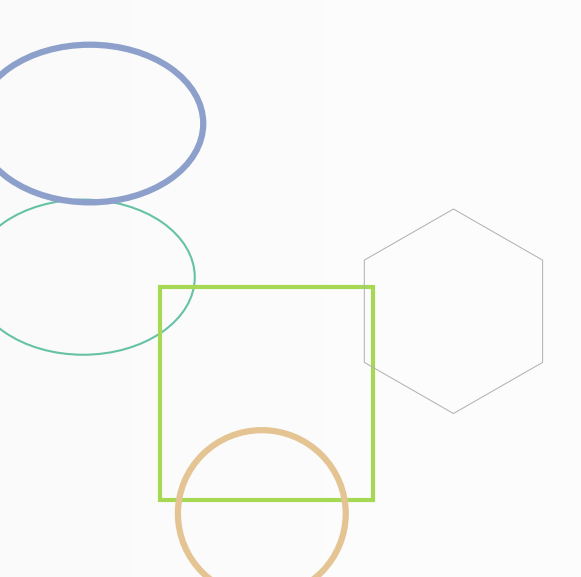[{"shape": "oval", "thickness": 1, "radius": 0.96, "center": [0.143, 0.519]}, {"shape": "oval", "thickness": 3, "radius": 0.98, "center": [0.155, 0.785]}, {"shape": "square", "thickness": 2, "radius": 0.92, "center": [0.459, 0.318]}, {"shape": "circle", "thickness": 3, "radius": 0.72, "center": [0.45, 0.11]}, {"shape": "hexagon", "thickness": 0.5, "radius": 0.89, "center": [0.78, 0.46]}]